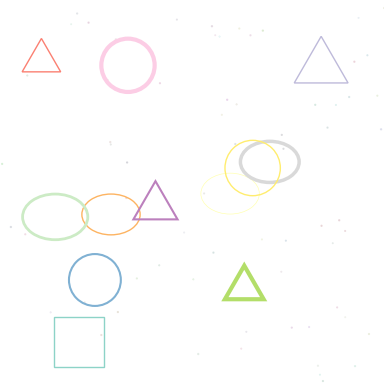[{"shape": "square", "thickness": 1, "radius": 0.32, "center": [0.205, 0.113]}, {"shape": "oval", "thickness": 0.5, "radius": 0.38, "center": [0.598, 0.497]}, {"shape": "triangle", "thickness": 1, "radius": 0.4, "center": [0.834, 0.825]}, {"shape": "triangle", "thickness": 1, "radius": 0.29, "center": [0.108, 0.842]}, {"shape": "circle", "thickness": 1.5, "radius": 0.34, "center": [0.247, 0.273]}, {"shape": "oval", "thickness": 1, "radius": 0.38, "center": [0.288, 0.443]}, {"shape": "triangle", "thickness": 3, "radius": 0.29, "center": [0.634, 0.252]}, {"shape": "circle", "thickness": 3, "radius": 0.35, "center": [0.332, 0.83]}, {"shape": "oval", "thickness": 2.5, "radius": 0.38, "center": [0.701, 0.58]}, {"shape": "triangle", "thickness": 1.5, "radius": 0.33, "center": [0.404, 0.463]}, {"shape": "oval", "thickness": 2, "radius": 0.42, "center": [0.143, 0.437]}, {"shape": "circle", "thickness": 1, "radius": 0.36, "center": [0.656, 0.564]}]